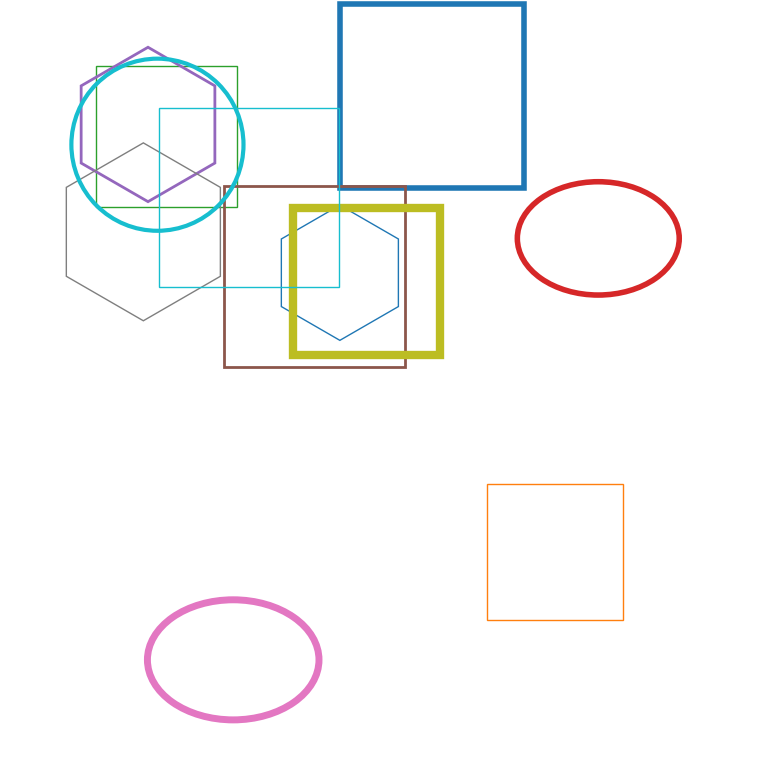[{"shape": "hexagon", "thickness": 0.5, "radius": 0.44, "center": [0.441, 0.646]}, {"shape": "square", "thickness": 2, "radius": 0.6, "center": [0.561, 0.875]}, {"shape": "square", "thickness": 0.5, "radius": 0.44, "center": [0.721, 0.283]}, {"shape": "square", "thickness": 0.5, "radius": 0.46, "center": [0.217, 0.822]}, {"shape": "oval", "thickness": 2, "radius": 0.53, "center": [0.777, 0.69]}, {"shape": "hexagon", "thickness": 1, "radius": 0.5, "center": [0.192, 0.838]}, {"shape": "square", "thickness": 1, "radius": 0.59, "center": [0.408, 0.641]}, {"shape": "oval", "thickness": 2.5, "radius": 0.56, "center": [0.303, 0.143]}, {"shape": "hexagon", "thickness": 0.5, "radius": 0.58, "center": [0.186, 0.699]}, {"shape": "square", "thickness": 3, "radius": 0.48, "center": [0.475, 0.635]}, {"shape": "square", "thickness": 0.5, "radius": 0.58, "center": [0.323, 0.744]}, {"shape": "circle", "thickness": 1.5, "radius": 0.56, "center": [0.204, 0.812]}]